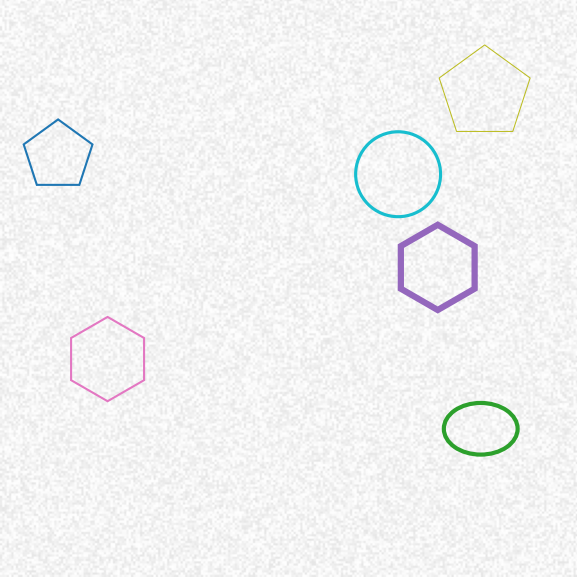[{"shape": "pentagon", "thickness": 1, "radius": 0.31, "center": [0.101, 0.73]}, {"shape": "oval", "thickness": 2, "radius": 0.32, "center": [0.832, 0.257]}, {"shape": "hexagon", "thickness": 3, "radius": 0.37, "center": [0.758, 0.536]}, {"shape": "hexagon", "thickness": 1, "radius": 0.36, "center": [0.186, 0.377]}, {"shape": "pentagon", "thickness": 0.5, "radius": 0.41, "center": [0.839, 0.839]}, {"shape": "circle", "thickness": 1.5, "radius": 0.37, "center": [0.689, 0.697]}]